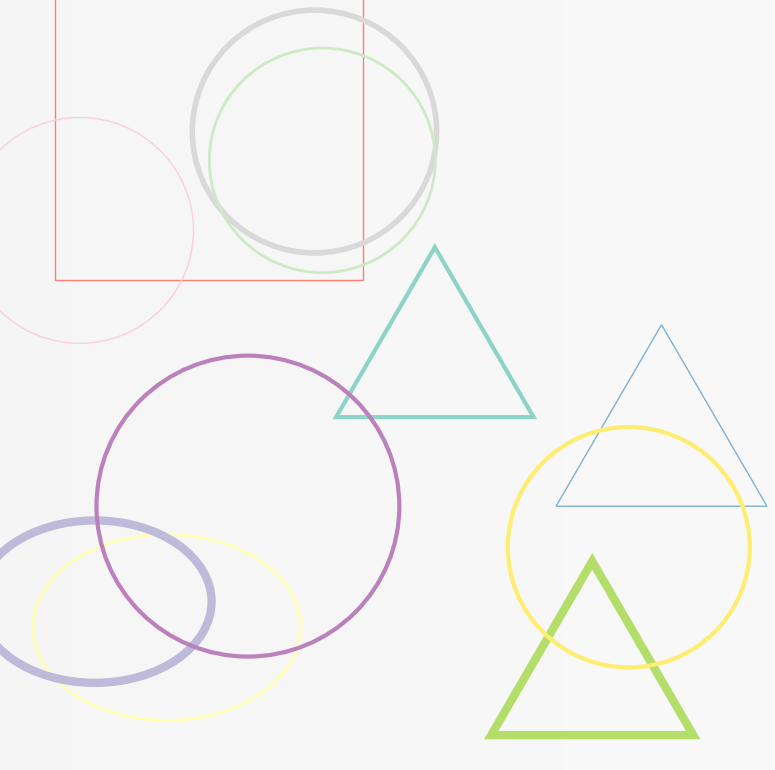[{"shape": "triangle", "thickness": 1.5, "radius": 0.74, "center": [0.561, 0.532]}, {"shape": "oval", "thickness": 1, "radius": 0.86, "center": [0.215, 0.185]}, {"shape": "oval", "thickness": 3, "radius": 0.75, "center": [0.122, 0.219]}, {"shape": "square", "thickness": 0.5, "radius": 0.99, "center": [0.27, 0.835]}, {"shape": "triangle", "thickness": 0.5, "radius": 0.79, "center": [0.854, 0.421]}, {"shape": "triangle", "thickness": 3, "radius": 0.75, "center": [0.764, 0.121]}, {"shape": "circle", "thickness": 0.5, "radius": 0.73, "center": [0.103, 0.701]}, {"shape": "circle", "thickness": 2, "radius": 0.79, "center": [0.406, 0.829]}, {"shape": "circle", "thickness": 1.5, "radius": 0.98, "center": [0.32, 0.343]}, {"shape": "circle", "thickness": 1, "radius": 0.73, "center": [0.416, 0.792]}, {"shape": "circle", "thickness": 1.5, "radius": 0.78, "center": [0.811, 0.289]}]